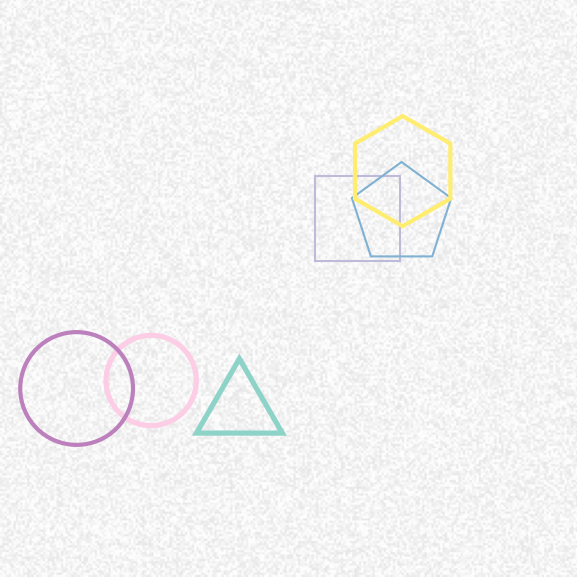[{"shape": "triangle", "thickness": 2.5, "radius": 0.43, "center": [0.415, 0.292]}, {"shape": "square", "thickness": 1, "radius": 0.37, "center": [0.619, 0.621]}, {"shape": "pentagon", "thickness": 1, "radius": 0.45, "center": [0.695, 0.628]}, {"shape": "circle", "thickness": 2.5, "radius": 0.39, "center": [0.262, 0.34]}, {"shape": "circle", "thickness": 2, "radius": 0.49, "center": [0.133, 0.326]}, {"shape": "hexagon", "thickness": 2, "radius": 0.48, "center": [0.697, 0.703]}]